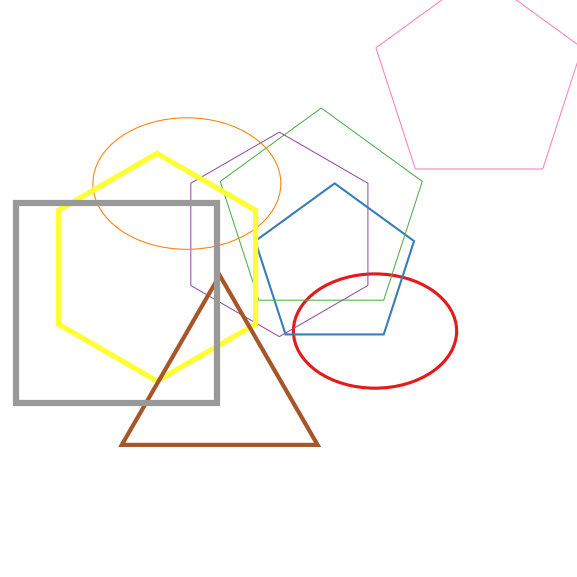[{"shape": "oval", "thickness": 1.5, "radius": 0.71, "center": [0.649, 0.426]}, {"shape": "pentagon", "thickness": 1, "radius": 0.72, "center": [0.579, 0.537]}, {"shape": "pentagon", "thickness": 0.5, "radius": 0.92, "center": [0.556, 0.628]}, {"shape": "hexagon", "thickness": 0.5, "radius": 0.89, "center": [0.484, 0.593]}, {"shape": "oval", "thickness": 0.5, "radius": 0.81, "center": [0.324, 0.681]}, {"shape": "hexagon", "thickness": 2.5, "radius": 0.99, "center": [0.272, 0.536]}, {"shape": "triangle", "thickness": 2, "radius": 0.98, "center": [0.38, 0.327]}, {"shape": "pentagon", "thickness": 0.5, "radius": 0.94, "center": [0.83, 0.858]}, {"shape": "square", "thickness": 3, "radius": 0.87, "center": [0.201, 0.475]}]